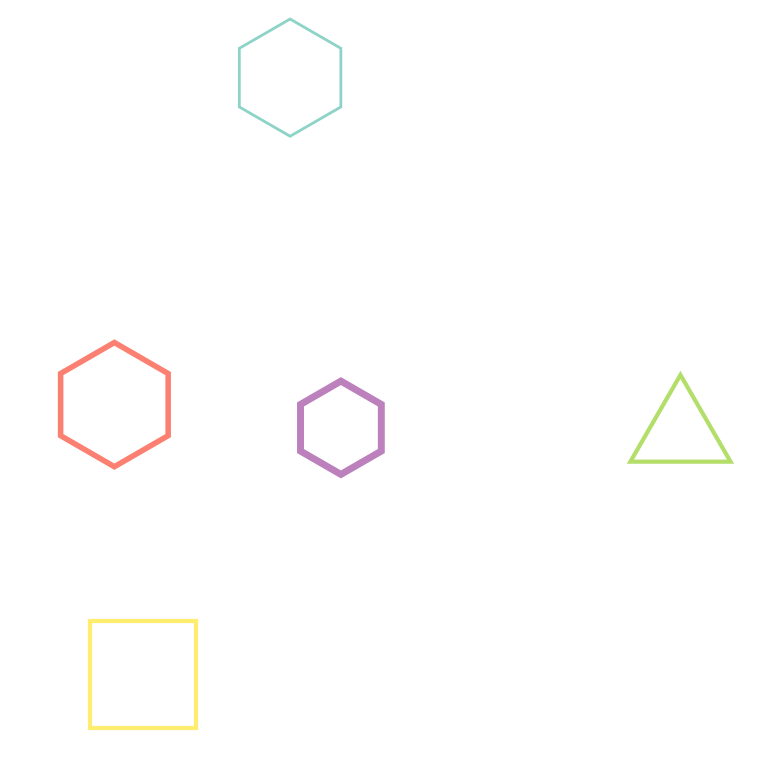[{"shape": "hexagon", "thickness": 1, "radius": 0.38, "center": [0.377, 0.899]}, {"shape": "hexagon", "thickness": 2, "radius": 0.4, "center": [0.149, 0.475]}, {"shape": "triangle", "thickness": 1.5, "radius": 0.38, "center": [0.884, 0.438]}, {"shape": "hexagon", "thickness": 2.5, "radius": 0.3, "center": [0.443, 0.444]}, {"shape": "square", "thickness": 1.5, "radius": 0.35, "center": [0.186, 0.124]}]